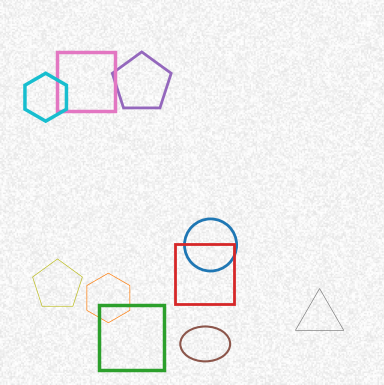[{"shape": "circle", "thickness": 2, "radius": 0.34, "center": [0.547, 0.364]}, {"shape": "hexagon", "thickness": 0.5, "radius": 0.32, "center": [0.281, 0.226]}, {"shape": "square", "thickness": 2.5, "radius": 0.42, "center": [0.341, 0.123]}, {"shape": "square", "thickness": 2, "radius": 0.38, "center": [0.53, 0.288]}, {"shape": "pentagon", "thickness": 2, "radius": 0.4, "center": [0.368, 0.785]}, {"shape": "oval", "thickness": 1.5, "radius": 0.32, "center": [0.533, 0.107]}, {"shape": "square", "thickness": 2.5, "radius": 0.38, "center": [0.223, 0.788]}, {"shape": "triangle", "thickness": 0.5, "radius": 0.36, "center": [0.83, 0.178]}, {"shape": "pentagon", "thickness": 0.5, "radius": 0.34, "center": [0.149, 0.259]}, {"shape": "hexagon", "thickness": 2.5, "radius": 0.31, "center": [0.119, 0.747]}]